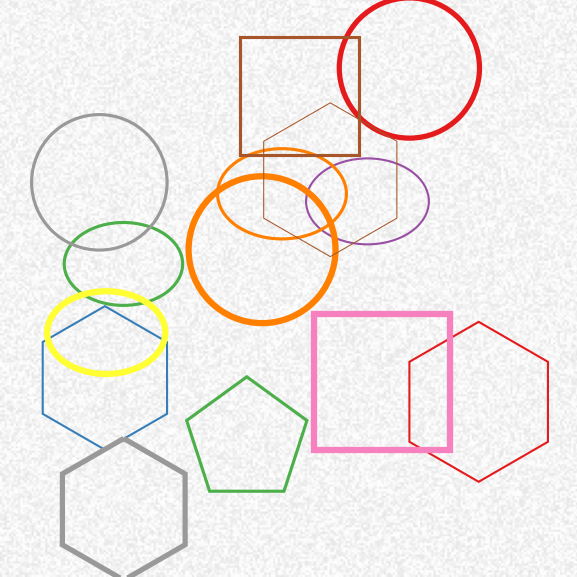[{"shape": "circle", "thickness": 2.5, "radius": 0.61, "center": [0.709, 0.881]}, {"shape": "hexagon", "thickness": 1, "radius": 0.69, "center": [0.829, 0.303]}, {"shape": "hexagon", "thickness": 1, "radius": 0.62, "center": [0.182, 0.345]}, {"shape": "pentagon", "thickness": 1.5, "radius": 0.55, "center": [0.427, 0.237]}, {"shape": "oval", "thickness": 1.5, "radius": 0.51, "center": [0.214, 0.542]}, {"shape": "oval", "thickness": 1, "radius": 0.53, "center": [0.636, 0.65]}, {"shape": "oval", "thickness": 1.5, "radius": 0.56, "center": [0.488, 0.664]}, {"shape": "circle", "thickness": 3, "radius": 0.64, "center": [0.454, 0.567]}, {"shape": "oval", "thickness": 3, "radius": 0.51, "center": [0.184, 0.423]}, {"shape": "hexagon", "thickness": 0.5, "radius": 0.67, "center": [0.572, 0.688]}, {"shape": "square", "thickness": 1.5, "radius": 0.51, "center": [0.519, 0.833]}, {"shape": "square", "thickness": 3, "radius": 0.59, "center": [0.662, 0.338]}, {"shape": "circle", "thickness": 1.5, "radius": 0.59, "center": [0.172, 0.683]}, {"shape": "hexagon", "thickness": 2.5, "radius": 0.61, "center": [0.214, 0.117]}]